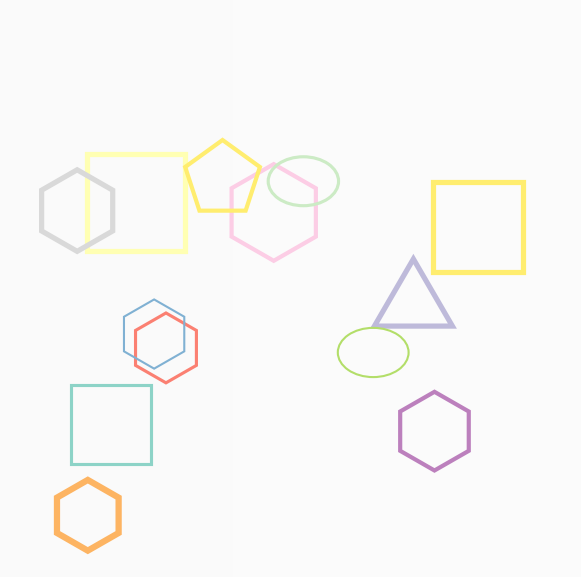[{"shape": "square", "thickness": 1.5, "radius": 0.34, "center": [0.191, 0.265]}, {"shape": "square", "thickness": 2.5, "radius": 0.42, "center": [0.234, 0.649]}, {"shape": "triangle", "thickness": 2.5, "radius": 0.39, "center": [0.711, 0.473]}, {"shape": "hexagon", "thickness": 1.5, "radius": 0.3, "center": [0.286, 0.397]}, {"shape": "hexagon", "thickness": 1, "radius": 0.3, "center": [0.265, 0.421]}, {"shape": "hexagon", "thickness": 3, "radius": 0.31, "center": [0.151, 0.107]}, {"shape": "oval", "thickness": 1, "radius": 0.3, "center": [0.642, 0.389]}, {"shape": "hexagon", "thickness": 2, "radius": 0.42, "center": [0.471, 0.631]}, {"shape": "hexagon", "thickness": 2.5, "radius": 0.35, "center": [0.133, 0.634]}, {"shape": "hexagon", "thickness": 2, "radius": 0.34, "center": [0.747, 0.253]}, {"shape": "oval", "thickness": 1.5, "radius": 0.3, "center": [0.522, 0.685]}, {"shape": "pentagon", "thickness": 2, "radius": 0.34, "center": [0.383, 0.689]}, {"shape": "square", "thickness": 2.5, "radius": 0.39, "center": [0.822, 0.605]}]